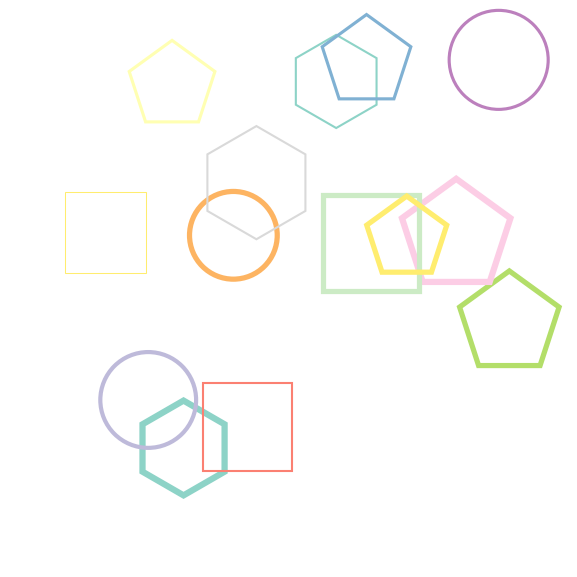[{"shape": "hexagon", "thickness": 1, "radius": 0.4, "center": [0.582, 0.858]}, {"shape": "hexagon", "thickness": 3, "radius": 0.41, "center": [0.318, 0.223]}, {"shape": "pentagon", "thickness": 1.5, "radius": 0.39, "center": [0.298, 0.851]}, {"shape": "circle", "thickness": 2, "radius": 0.41, "center": [0.257, 0.307]}, {"shape": "square", "thickness": 1, "radius": 0.38, "center": [0.429, 0.259]}, {"shape": "pentagon", "thickness": 1.5, "radius": 0.4, "center": [0.635, 0.893]}, {"shape": "circle", "thickness": 2.5, "radius": 0.38, "center": [0.404, 0.592]}, {"shape": "pentagon", "thickness": 2.5, "radius": 0.45, "center": [0.882, 0.439]}, {"shape": "pentagon", "thickness": 3, "radius": 0.49, "center": [0.79, 0.591]}, {"shape": "hexagon", "thickness": 1, "radius": 0.49, "center": [0.444, 0.683]}, {"shape": "circle", "thickness": 1.5, "radius": 0.43, "center": [0.864, 0.895]}, {"shape": "square", "thickness": 2.5, "radius": 0.41, "center": [0.643, 0.578]}, {"shape": "square", "thickness": 0.5, "radius": 0.35, "center": [0.183, 0.597]}, {"shape": "pentagon", "thickness": 2.5, "radius": 0.36, "center": [0.704, 0.587]}]